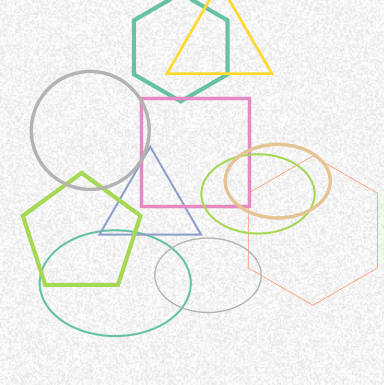[{"shape": "oval", "thickness": 1.5, "radius": 0.98, "center": [0.299, 0.265]}, {"shape": "hexagon", "thickness": 3, "radius": 0.7, "center": [0.469, 0.877]}, {"shape": "hexagon", "thickness": 0.5, "radius": 0.97, "center": [0.813, 0.401]}, {"shape": "triangle", "thickness": 1.5, "radius": 0.76, "center": [0.39, 0.467]}, {"shape": "square", "thickness": 2.5, "radius": 0.7, "center": [0.507, 0.605]}, {"shape": "oval", "thickness": 1.5, "radius": 0.74, "center": [0.67, 0.496]}, {"shape": "pentagon", "thickness": 3, "radius": 0.8, "center": [0.212, 0.39]}, {"shape": "triangle", "thickness": 2, "radius": 0.79, "center": [0.57, 0.887]}, {"shape": "oval", "thickness": 2.5, "radius": 0.68, "center": [0.721, 0.529]}, {"shape": "circle", "thickness": 2.5, "radius": 0.77, "center": [0.234, 0.661]}, {"shape": "oval", "thickness": 1, "radius": 0.69, "center": [0.54, 0.285]}]